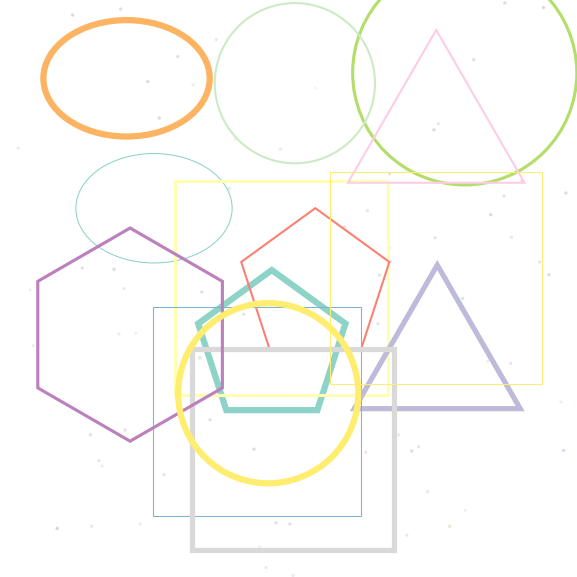[{"shape": "pentagon", "thickness": 3, "radius": 0.67, "center": [0.471, 0.397]}, {"shape": "oval", "thickness": 0.5, "radius": 0.68, "center": [0.267, 0.639]}, {"shape": "square", "thickness": 1.5, "radius": 0.92, "center": [0.487, 0.5]}, {"shape": "triangle", "thickness": 2.5, "radius": 0.83, "center": [0.757, 0.374]}, {"shape": "pentagon", "thickness": 1, "radius": 0.67, "center": [0.546, 0.504]}, {"shape": "square", "thickness": 0.5, "radius": 0.9, "center": [0.445, 0.286]}, {"shape": "oval", "thickness": 3, "radius": 0.72, "center": [0.219, 0.863]}, {"shape": "circle", "thickness": 1.5, "radius": 0.97, "center": [0.805, 0.873]}, {"shape": "triangle", "thickness": 1, "radius": 0.88, "center": [0.755, 0.771]}, {"shape": "square", "thickness": 2.5, "radius": 0.87, "center": [0.507, 0.221]}, {"shape": "hexagon", "thickness": 1.5, "radius": 0.92, "center": [0.225, 0.42]}, {"shape": "circle", "thickness": 1, "radius": 0.69, "center": [0.511, 0.855]}, {"shape": "square", "thickness": 0.5, "radius": 0.92, "center": [0.755, 0.518]}, {"shape": "circle", "thickness": 3, "radius": 0.78, "center": [0.464, 0.318]}]